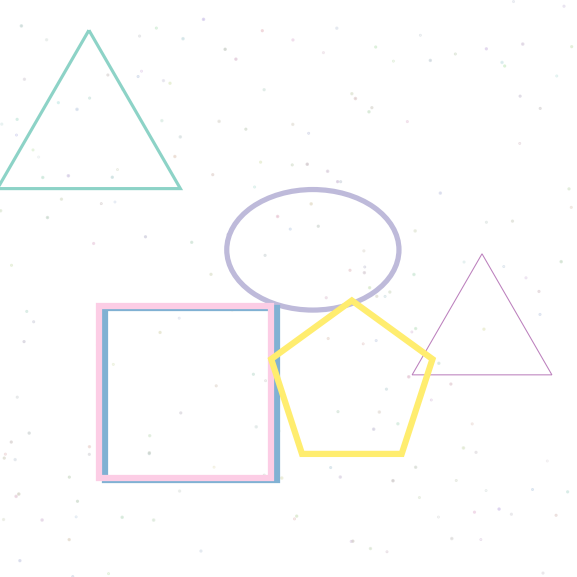[{"shape": "triangle", "thickness": 1.5, "radius": 0.91, "center": [0.154, 0.764]}, {"shape": "oval", "thickness": 2.5, "radius": 0.75, "center": [0.542, 0.567]}, {"shape": "square", "thickness": 3, "radius": 0.74, "center": [0.33, 0.317]}, {"shape": "square", "thickness": 3, "radius": 0.74, "center": [0.32, 0.32]}, {"shape": "triangle", "thickness": 0.5, "radius": 0.7, "center": [0.835, 0.42]}, {"shape": "pentagon", "thickness": 3, "radius": 0.73, "center": [0.609, 0.332]}]